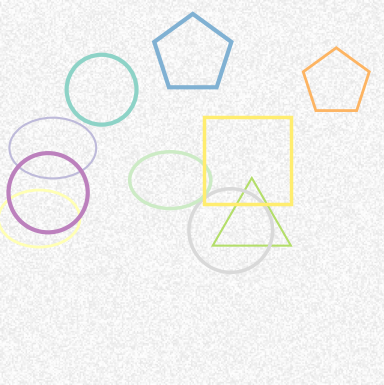[{"shape": "circle", "thickness": 3, "radius": 0.45, "center": [0.264, 0.767]}, {"shape": "oval", "thickness": 2, "radius": 0.53, "center": [0.102, 0.432]}, {"shape": "oval", "thickness": 1.5, "radius": 0.56, "center": [0.137, 0.615]}, {"shape": "pentagon", "thickness": 3, "radius": 0.53, "center": [0.501, 0.859]}, {"shape": "pentagon", "thickness": 2, "radius": 0.45, "center": [0.873, 0.786]}, {"shape": "triangle", "thickness": 1.5, "radius": 0.59, "center": [0.654, 0.421]}, {"shape": "circle", "thickness": 2.5, "radius": 0.54, "center": [0.599, 0.401]}, {"shape": "circle", "thickness": 3, "radius": 0.51, "center": [0.125, 0.499]}, {"shape": "oval", "thickness": 2.5, "radius": 0.53, "center": [0.442, 0.532]}, {"shape": "square", "thickness": 2.5, "radius": 0.57, "center": [0.642, 0.583]}]